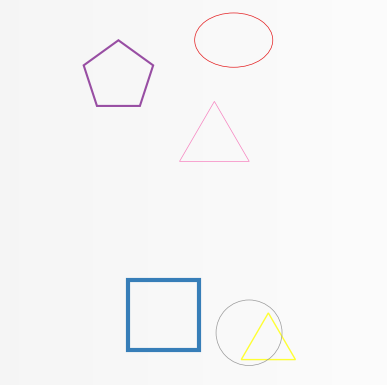[{"shape": "oval", "thickness": 0.5, "radius": 0.5, "center": [0.603, 0.896]}, {"shape": "square", "thickness": 3, "radius": 0.46, "center": [0.422, 0.182]}, {"shape": "pentagon", "thickness": 1.5, "radius": 0.47, "center": [0.306, 0.801]}, {"shape": "triangle", "thickness": 1, "radius": 0.4, "center": [0.693, 0.106]}, {"shape": "triangle", "thickness": 0.5, "radius": 0.52, "center": [0.553, 0.633]}, {"shape": "circle", "thickness": 0.5, "radius": 0.43, "center": [0.643, 0.136]}]